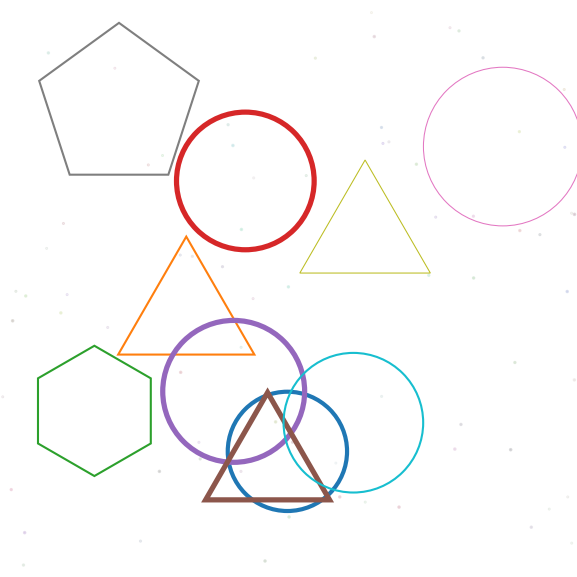[{"shape": "circle", "thickness": 2, "radius": 0.52, "center": [0.498, 0.218]}, {"shape": "triangle", "thickness": 1, "radius": 0.68, "center": [0.323, 0.453]}, {"shape": "hexagon", "thickness": 1, "radius": 0.56, "center": [0.163, 0.288]}, {"shape": "circle", "thickness": 2.5, "radius": 0.6, "center": [0.425, 0.686]}, {"shape": "circle", "thickness": 2.5, "radius": 0.61, "center": [0.405, 0.321]}, {"shape": "triangle", "thickness": 2.5, "radius": 0.62, "center": [0.463, 0.196]}, {"shape": "circle", "thickness": 0.5, "radius": 0.69, "center": [0.871, 0.745]}, {"shape": "pentagon", "thickness": 1, "radius": 0.73, "center": [0.206, 0.814]}, {"shape": "triangle", "thickness": 0.5, "radius": 0.65, "center": [0.632, 0.592]}, {"shape": "circle", "thickness": 1, "radius": 0.6, "center": [0.612, 0.267]}]